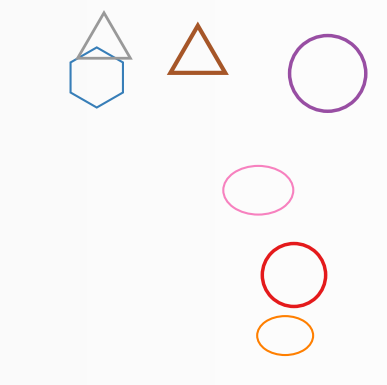[{"shape": "circle", "thickness": 2.5, "radius": 0.41, "center": [0.759, 0.286]}, {"shape": "hexagon", "thickness": 1.5, "radius": 0.39, "center": [0.25, 0.799]}, {"shape": "circle", "thickness": 2.5, "radius": 0.49, "center": [0.846, 0.809]}, {"shape": "oval", "thickness": 1.5, "radius": 0.36, "center": [0.736, 0.128]}, {"shape": "triangle", "thickness": 3, "radius": 0.41, "center": [0.511, 0.852]}, {"shape": "oval", "thickness": 1.5, "radius": 0.45, "center": [0.667, 0.506]}, {"shape": "triangle", "thickness": 2, "radius": 0.39, "center": [0.268, 0.888]}]